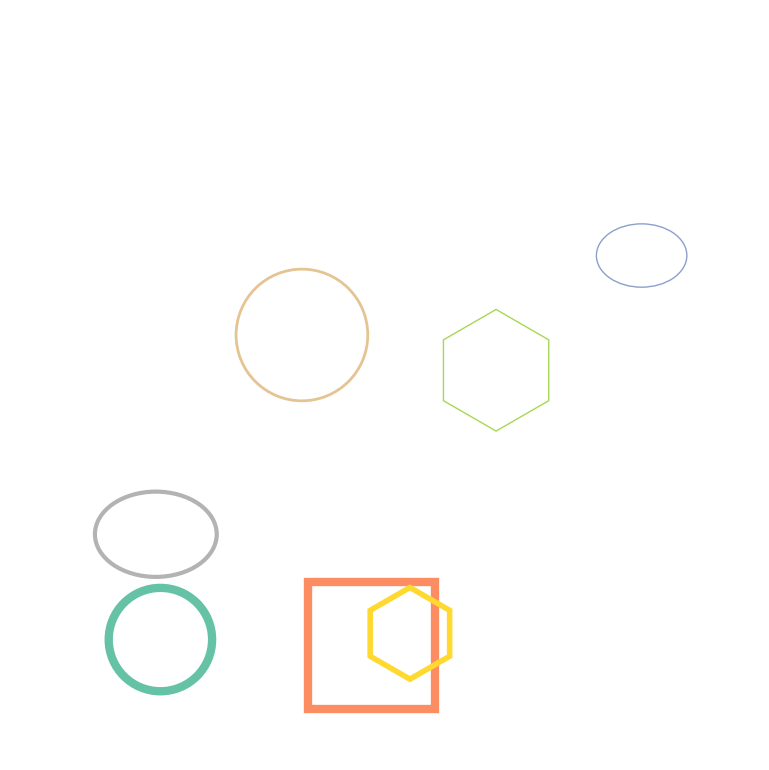[{"shape": "circle", "thickness": 3, "radius": 0.34, "center": [0.208, 0.169]}, {"shape": "square", "thickness": 3, "radius": 0.41, "center": [0.482, 0.162]}, {"shape": "oval", "thickness": 0.5, "radius": 0.29, "center": [0.833, 0.668]}, {"shape": "hexagon", "thickness": 0.5, "radius": 0.39, "center": [0.644, 0.519]}, {"shape": "hexagon", "thickness": 2, "radius": 0.3, "center": [0.532, 0.178]}, {"shape": "circle", "thickness": 1, "radius": 0.43, "center": [0.392, 0.565]}, {"shape": "oval", "thickness": 1.5, "radius": 0.4, "center": [0.202, 0.306]}]